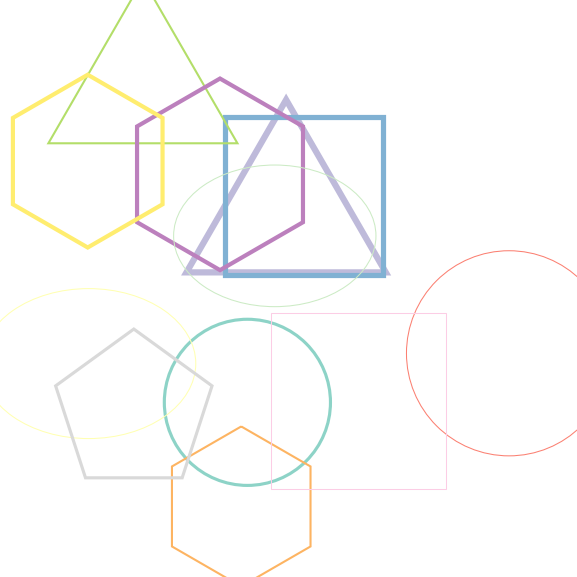[{"shape": "circle", "thickness": 1.5, "radius": 0.72, "center": [0.428, 0.302]}, {"shape": "oval", "thickness": 0.5, "radius": 0.93, "center": [0.154, 0.37]}, {"shape": "triangle", "thickness": 3, "radius": 1.0, "center": [0.495, 0.627]}, {"shape": "circle", "thickness": 0.5, "radius": 0.89, "center": [0.881, 0.387]}, {"shape": "square", "thickness": 2.5, "radius": 0.68, "center": [0.526, 0.659]}, {"shape": "hexagon", "thickness": 1, "radius": 0.69, "center": [0.418, 0.122]}, {"shape": "triangle", "thickness": 1, "radius": 0.94, "center": [0.247, 0.846]}, {"shape": "square", "thickness": 0.5, "radius": 0.76, "center": [0.621, 0.305]}, {"shape": "pentagon", "thickness": 1.5, "radius": 0.71, "center": [0.232, 0.287]}, {"shape": "hexagon", "thickness": 2, "radius": 0.83, "center": [0.381, 0.697]}, {"shape": "oval", "thickness": 0.5, "radius": 0.88, "center": [0.476, 0.591]}, {"shape": "hexagon", "thickness": 2, "radius": 0.75, "center": [0.152, 0.72]}]